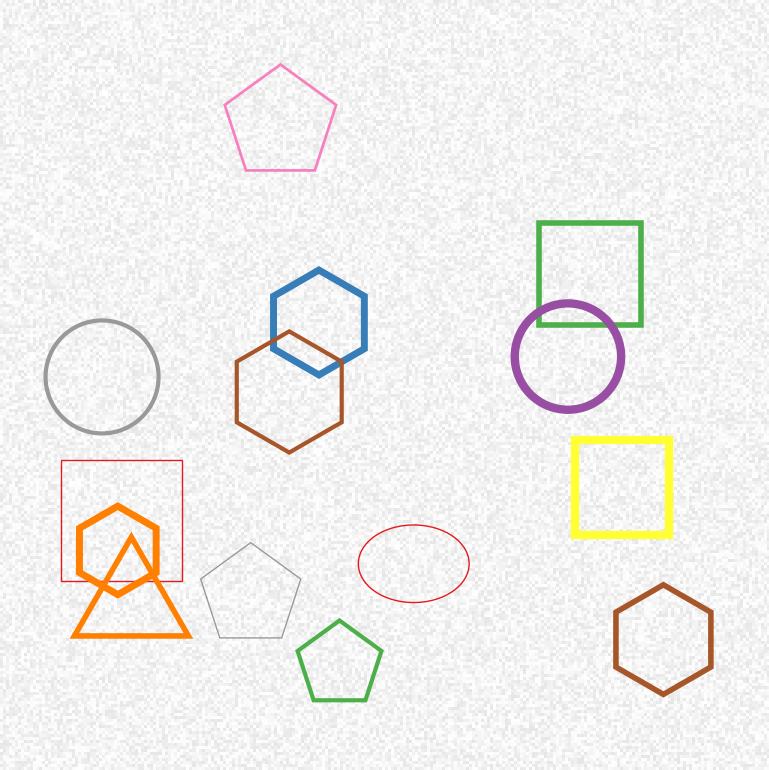[{"shape": "oval", "thickness": 0.5, "radius": 0.36, "center": [0.537, 0.268]}, {"shape": "square", "thickness": 0.5, "radius": 0.39, "center": [0.158, 0.324]}, {"shape": "hexagon", "thickness": 2.5, "radius": 0.34, "center": [0.414, 0.581]}, {"shape": "pentagon", "thickness": 1.5, "radius": 0.29, "center": [0.441, 0.137]}, {"shape": "square", "thickness": 2, "radius": 0.33, "center": [0.766, 0.644]}, {"shape": "circle", "thickness": 3, "radius": 0.35, "center": [0.738, 0.537]}, {"shape": "hexagon", "thickness": 2.5, "radius": 0.29, "center": [0.153, 0.285]}, {"shape": "triangle", "thickness": 2, "radius": 0.43, "center": [0.171, 0.217]}, {"shape": "square", "thickness": 3, "radius": 0.31, "center": [0.808, 0.367]}, {"shape": "hexagon", "thickness": 1.5, "radius": 0.39, "center": [0.376, 0.491]}, {"shape": "hexagon", "thickness": 2, "radius": 0.36, "center": [0.862, 0.169]}, {"shape": "pentagon", "thickness": 1, "radius": 0.38, "center": [0.364, 0.84]}, {"shape": "pentagon", "thickness": 0.5, "radius": 0.34, "center": [0.326, 0.227]}, {"shape": "circle", "thickness": 1.5, "radius": 0.37, "center": [0.133, 0.51]}]